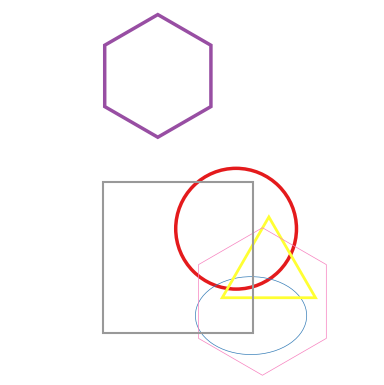[{"shape": "circle", "thickness": 2.5, "radius": 0.78, "center": [0.613, 0.406]}, {"shape": "oval", "thickness": 0.5, "radius": 0.72, "center": [0.652, 0.18]}, {"shape": "hexagon", "thickness": 2.5, "radius": 0.8, "center": [0.41, 0.803]}, {"shape": "triangle", "thickness": 2, "radius": 0.7, "center": [0.698, 0.297]}, {"shape": "hexagon", "thickness": 0.5, "radius": 0.96, "center": [0.682, 0.217]}, {"shape": "square", "thickness": 1.5, "radius": 0.98, "center": [0.463, 0.331]}]